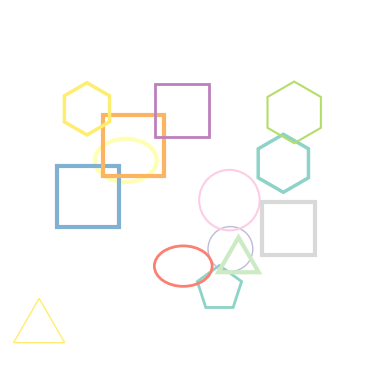[{"shape": "pentagon", "thickness": 2, "radius": 0.3, "center": [0.57, 0.25]}, {"shape": "hexagon", "thickness": 2.5, "radius": 0.38, "center": [0.736, 0.576]}, {"shape": "oval", "thickness": 3, "radius": 0.4, "center": [0.327, 0.584]}, {"shape": "circle", "thickness": 1, "radius": 0.29, "center": [0.598, 0.353]}, {"shape": "oval", "thickness": 2, "radius": 0.38, "center": [0.476, 0.309]}, {"shape": "square", "thickness": 3, "radius": 0.4, "center": [0.229, 0.489]}, {"shape": "square", "thickness": 3, "radius": 0.39, "center": [0.346, 0.621]}, {"shape": "hexagon", "thickness": 1.5, "radius": 0.4, "center": [0.764, 0.708]}, {"shape": "circle", "thickness": 1.5, "radius": 0.39, "center": [0.596, 0.48]}, {"shape": "square", "thickness": 3, "radius": 0.35, "center": [0.749, 0.407]}, {"shape": "square", "thickness": 2, "radius": 0.35, "center": [0.473, 0.713]}, {"shape": "triangle", "thickness": 3, "radius": 0.3, "center": [0.619, 0.323]}, {"shape": "triangle", "thickness": 1, "radius": 0.38, "center": [0.102, 0.148]}, {"shape": "hexagon", "thickness": 2.5, "radius": 0.34, "center": [0.226, 0.717]}]